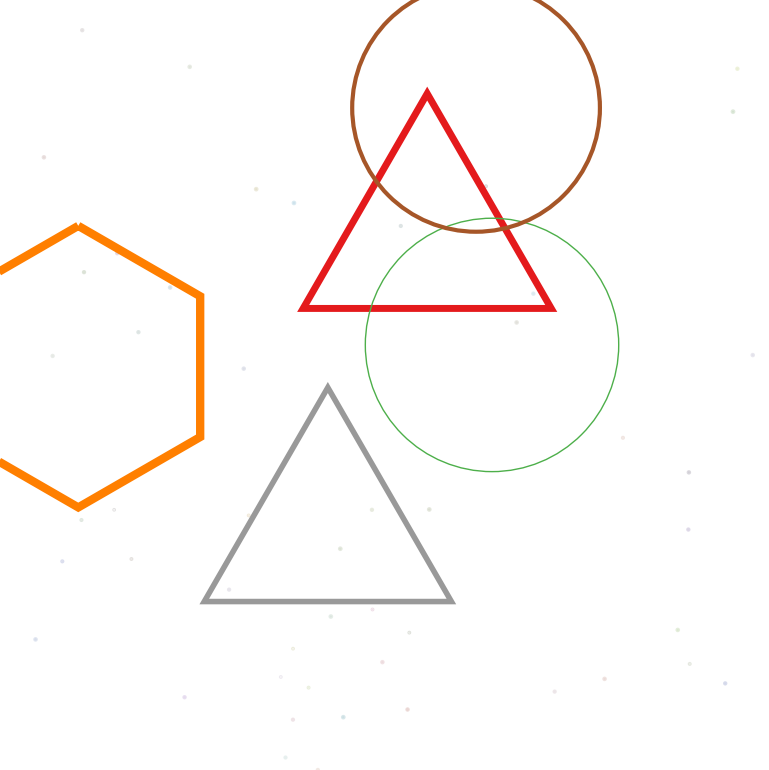[{"shape": "triangle", "thickness": 2.5, "radius": 0.93, "center": [0.555, 0.692]}, {"shape": "circle", "thickness": 0.5, "radius": 0.82, "center": [0.639, 0.552]}, {"shape": "hexagon", "thickness": 3, "radius": 0.91, "center": [0.102, 0.524]}, {"shape": "circle", "thickness": 1.5, "radius": 0.8, "center": [0.618, 0.86]}, {"shape": "triangle", "thickness": 2, "radius": 0.93, "center": [0.426, 0.311]}]